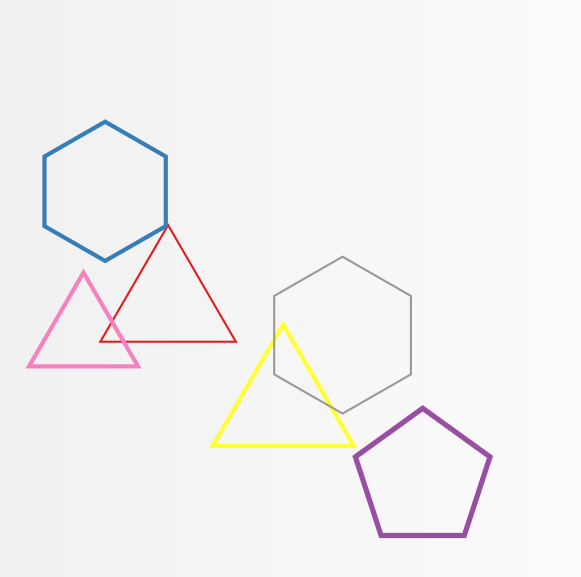[{"shape": "triangle", "thickness": 1, "radius": 0.67, "center": [0.289, 0.475]}, {"shape": "hexagon", "thickness": 2, "radius": 0.6, "center": [0.181, 0.668]}, {"shape": "pentagon", "thickness": 2.5, "radius": 0.61, "center": [0.727, 0.17]}, {"shape": "triangle", "thickness": 2, "radius": 0.7, "center": [0.487, 0.297]}, {"shape": "triangle", "thickness": 2, "radius": 0.54, "center": [0.144, 0.419]}, {"shape": "hexagon", "thickness": 1, "radius": 0.68, "center": [0.589, 0.419]}]